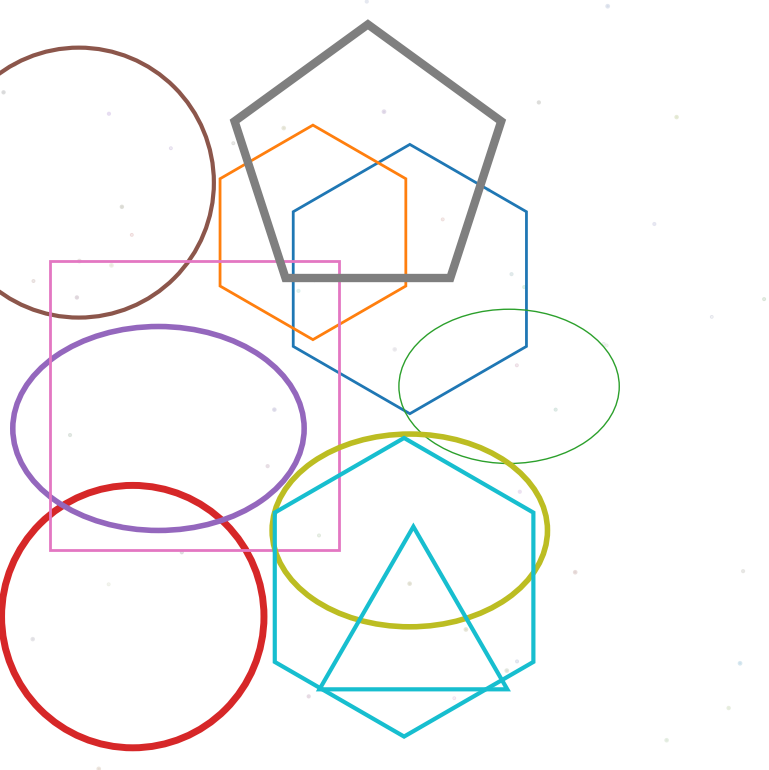[{"shape": "hexagon", "thickness": 1, "radius": 0.87, "center": [0.532, 0.638]}, {"shape": "hexagon", "thickness": 1, "radius": 0.7, "center": [0.406, 0.698]}, {"shape": "oval", "thickness": 0.5, "radius": 0.72, "center": [0.661, 0.498]}, {"shape": "circle", "thickness": 2.5, "radius": 0.85, "center": [0.172, 0.199]}, {"shape": "oval", "thickness": 2, "radius": 0.95, "center": [0.206, 0.444]}, {"shape": "circle", "thickness": 1.5, "radius": 0.88, "center": [0.102, 0.763]}, {"shape": "square", "thickness": 1, "radius": 0.94, "center": [0.252, 0.473]}, {"shape": "pentagon", "thickness": 3, "radius": 0.91, "center": [0.478, 0.786]}, {"shape": "oval", "thickness": 2, "radius": 0.89, "center": [0.532, 0.311]}, {"shape": "triangle", "thickness": 1.5, "radius": 0.7, "center": [0.537, 0.175]}, {"shape": "hexagon", "thickness": 1.5, "radius": 0.97, "center": [0.525, 0.237]}]